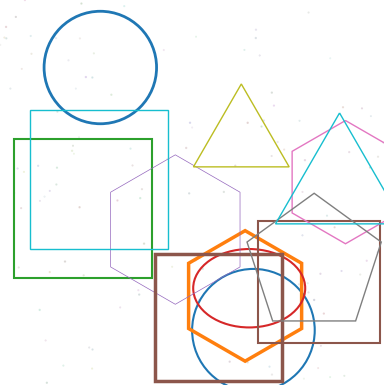[{"shape": "circle", "thickness": 1.5, "radius": 0.8, "center": [0.658, 0.142]}, {"shape": "circle", "thickness": 2, "radius": 0.73, "center": [0.261, 0.825]}, {"shape": "hexagon", "thickness": 2.5, "radius": 0.85, "center": [0.637, 0.231]}, {"shape": "square", "thickness": 1.5, "radius": 0.9, "center": [0.216, 0.459]}, {"shape": "oval", "thickness": 1.5, "radius": 0.73, "center": [0.647, 0.251]}, {"shape": "hexagon", "thickness": 0.5, "radius": 0.97, "center": [0.455, 0.404]}, {"shape": "square", "thickness": 1.5, "radius": 0.79, "center": [0.828, 0.267]}, {"shape": "square", "thickness": 2.5, "radius": 0.83, "center": [0.567, 0.176]}, {"shape": "hexagon", "thickness": 1, "radius": 0.8, "center": [0.897, 0.527]}, {"shape": "pentagon", "thickness": 1, "radius": 0.92, "center": [0.816, 0.315]}, {"shape": "triangle", "thickness": 1, "radius": 0.72, "center": [0.627, 0.638]}, {"shape": "square", "thickness": 1, "radius": 0.9, "center": [0.257, 0.534]}, {"shape": "triangle", "thickness": 1, "radius": 0.96, "center": [0.882, 0.515]}]